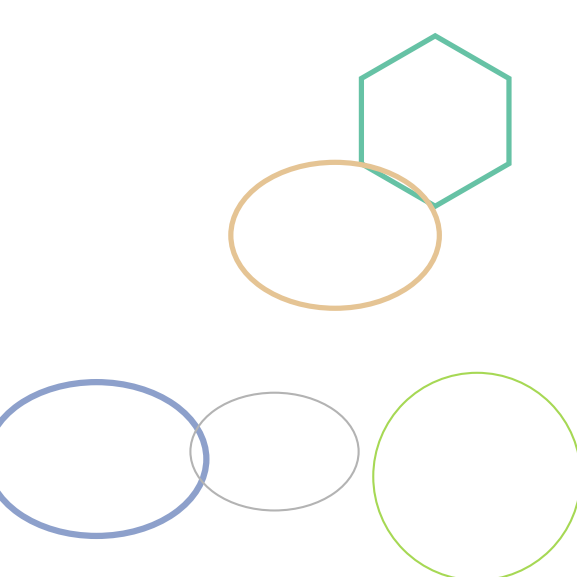[{"shape": "hexagon", "thickness": 2.5, "radius": 0.74, "center": [0.754, 0.79]}, {"shape": "oval", "thickness": 3, "radius": 0.95, "center": [0.167, 0.204]}, {"shape": "circle", "thickness": 1, "radius": 0.9, "center": [0.826, 0.174]}, {"shape": "oval", "thickness": 2.5, "radius": 0.9, "center": [0.58, 0.592]}, {"shape": "oval", "thickness": 1, "radius": 0.73, "center": [0.475, 0.217]}]